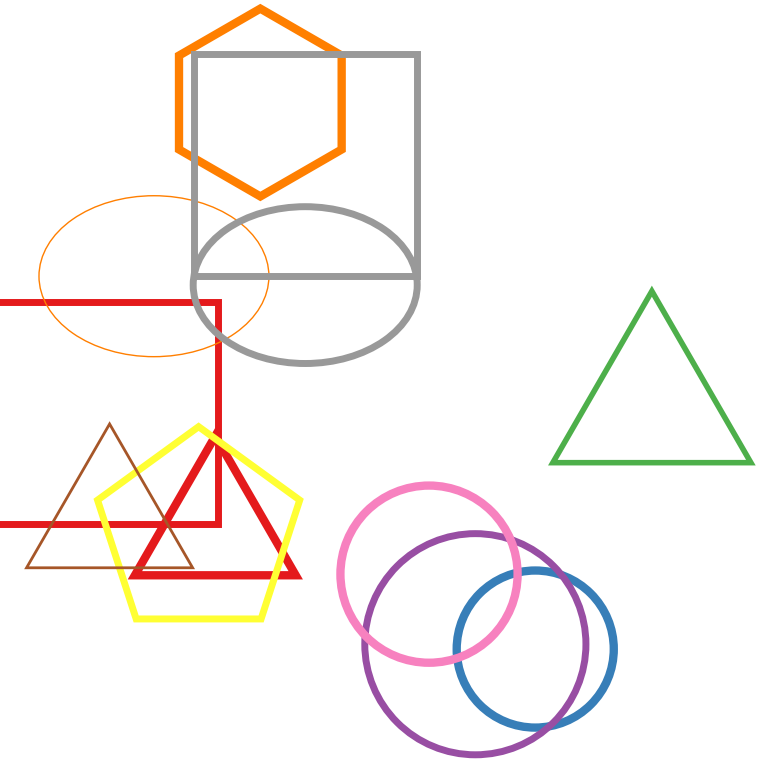[{"shape": "triangle", "thickness": 3, "radius": 0.6, "center": [0.28, 0.313]}, {"shape": "square", "thickness": 2.5, "radius": 0.72, "center": [0.139, 0.463]}, {"shape": "circle", "thickness": 3, "radius": 0.51, "center": [0.695, 0.157]}, {"shape": "triangle", "thickness": 2, "radius": 0.74, "center": [0.847, 0.473]}, {"shape": "circle", "thickness": 2.5, "radius": 0.72, "center": [0.617, 0.163]}, {"shape": "oval", "thickness": 0.5, "radius": 0.75, "center": [0.2, 0.641]}, {"shape": "hexagon", "thickness": 3, "radius": 0.61, "center": [0.338, 0.867]}, {"shape": "pentagon", "thickness": 2.5, "radius": 0.69, "center": [0.258, 0.308]}, {"shape": "triangle", "thickness": 1, "radius": 0.62, "center": [0.142, 0.325]}, {"shape": "circle", "thickness": 3, "radius": 0.58, "center": [0.557, 0.254]}, {"shape": "square", "thickness": 2.5, "radius": 0.72, "center": [0.397, 0.786]}, {"shape": "oval", "thickness": 2.5, "radius": 0.73, "center": [0.396, 0.63]}]